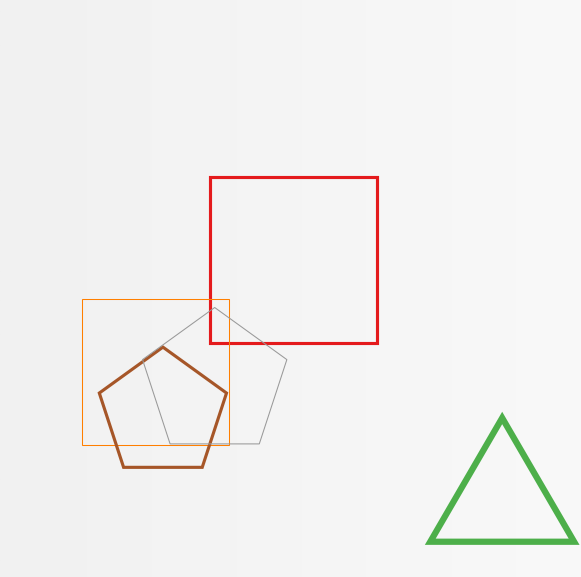[{"shape": "square", "thickness": 1.5, "radius": 0.72, "center": [0.505, 0.549]}, {"shape": "triangle", "thickness": 3, "radius": 0.71, "center": [0.864, 0.133]}, {"shape": "square", "thickness": 0.5, "radius": 0.63, "center": [0.268, 0.355]}, {"shape": "pentagon", "thickness": 1.5, "radius": 0.58, "center": [0.28, 0.283]}, {"shape": "pentagon", "thickness": 0.5, "radius": 0.65, "center": [0.369, 0.336]}]